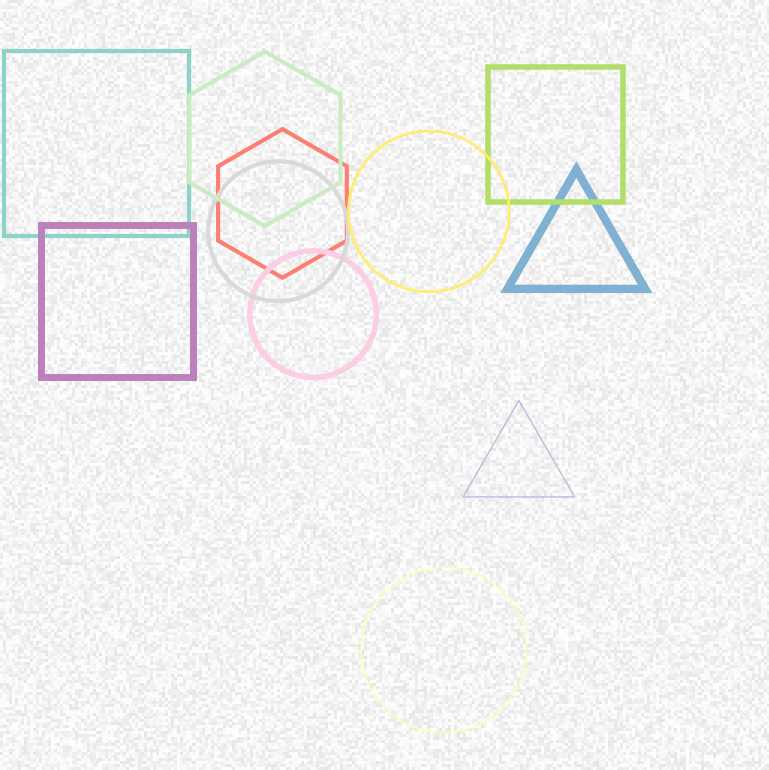[{"shape": "square", "thickness": 1.5, "radius": 0.6, "center": [0.125, 0.813]}, {"shape": "circle", "thickness": 0.5, "radius": 0.54, "center": [0.576, 0.156]}, {"shape": "triangle", "thickness": 0.5, "radius": 0.42, "center": [0.674, 0.396]}, {"shape": "hexagon", "thickness": 1.5, "radius": 0.48, "center": [0.367, 0.736]}, {"shape": "triangle", "thickness": 3, "radius": 0.52, "center": [0.748, 0.676]}, {"shape": "square", "thickness": 2, "radius": 0.44, "center": [0.722, 0.825]}, {"shape": "circle", "thickness": 2, "radius": 0.41, "center": [0.407, 0.592]}, {"shape": "circle", "thickness": 1.5, "radius": 0.45, "center": [0.361, 0.7]}, {"shape": "square", "thickness": 2.5, "radius": 0.49, "center": [0.152, 0.609]}, {"shape": "hexagon", "thickness": 1.5, "radius": 0.57, "center": [0.344, 0.82]}, {"shape": "circle", "thickness": 1, "radius": 0.52, "center": [0.557, 0.725]}]